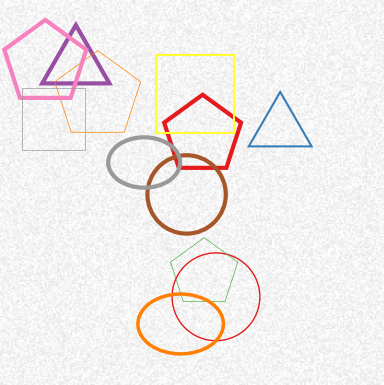[{"shape": "pentagon", "thickness": 3, "radius": 0.52, "center": [0.526, 0.649]}, {"shape": "circle", "thickness": 1, "radius": 0.57, "center": [0.561, 0.229]}, {"shape": "triangle", "thickness": 1.5, "radius": 0.47, "center": [0.728, 0.667]}, {"shape": "pentagon", "thickness": 0.5, "radius": 0.46, "center": [0.53, 0.291]}, {"shape": "triangle", "thickness": 3, "radius": 0.5, "center": [0.197, 0.834]}, {"shape": "oval", "thickness": 2.5, "radius": 0.56, "center": [0.469, 0.159]}, {"shape": "pentagon", "thickness": 0.5, "radius": 0.59, "center": [0.254, 0.751]}, {"shape": "square", "thickness": 1.5, "radius": 0.5, "center": [0.506, 0.755]}, {"shape": "circle", "thickness": 3, "radius": 0.51, "center": [0.485, 0.495]}, {"shape": "pentagon", "thickness": 3, "radius": 0.56, "center": [0.118, 0.836]}, {"shape": "oval", "thickness": 3, "radius": 0.47, "center": [0.374, 0.578]}, {"shape": "square", "thickness": 0.5, "radius": 0.41, "center": [0.139, 0.691]}]